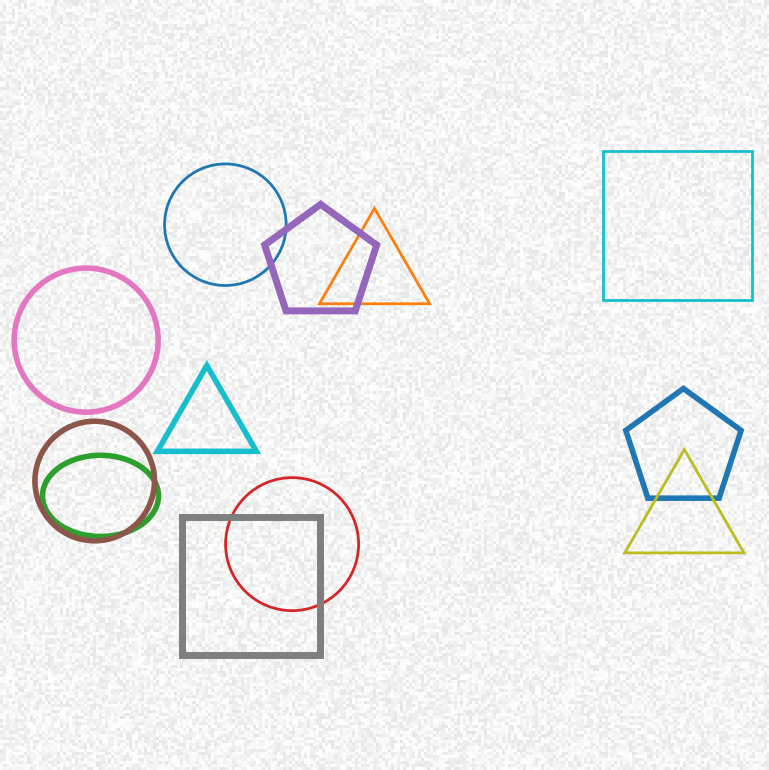[{"shape": "pentagon", "thickness": 2, "radius": 0.39, "center": [0.888, 0.417]}, {"shape": "circle", "thickness": 1, "radius": 0.39, "center": [0.293, 0.708]}, {"shape": "triangle", "thickness": 1, "radius": 0.41, "center": [0.486, 0.647]}, {"shape": "oval", "thickness": 2, "radius": 0.38, "center": [0.131, 0.356]}, {"shape": "circle", "thickness": 1, "radius": 0.43, "center": [0.379, 0.293]}, {"shape": "pentagon", "thickness": 2.5, "radius": 0.38, "center": [0.416, 0.658]}, {"shape": "circle", "thickness": 2, "radius": 0.39, "center": [0.123, 0.375]}, {"shape": "circle", "thickness": 2, "radius": 0.47, "center": [0.112, 0.558]}, {"shape": "square", "thickness": 2.5, "radius": 0.45, "center": [0.326, 0.239]}, {"shape": "triangle", "thickness": 1, "radius": 0.45, "center": [0.889, 0.327]}, {"shape": "square", "thickness": 1, "radius": 0.48, "center": [0.88, 0.707]}, {"shape": "triangle", "thickness": 2, "radius": 0.37, "center": [0.269, 0.451]}]